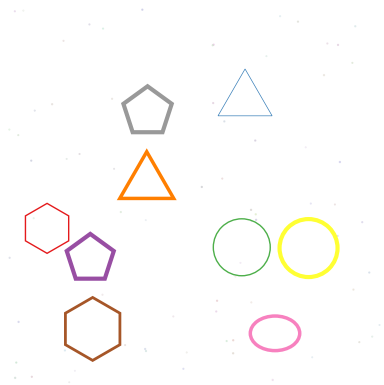[{"shape": "hexagon", "thickness": 1, "radius": 0.32, "center": [0.122, 0.407]}, {"shape": "triangle", "thickness": 0.5, "radius": 0.41, "center": [0.637, 0.74]}, {"shape": "circle", "thickness": 1, "radius": 0.37, "center": [0.628, 0.358]}, {"shape": "pentagon", "thickness": 3, "radius": 0.32, "center": [0.234, 0.328]}, {"shape": "triangle", "thickness": 2.5, "radius": 0.4, "center": [0.381, 0.525]}, {"shape": "circle", "thickness": 3, "radius": 0.38, "center": [0.801, 0.356]}, {"shape": "hexagon", "thickness": 2, "radius": 0.41, "center": [0.241, 0.146]}, {"shape": "oval", "thickness": 2.5, "radius": 0.32, "center": [0.714, 0.134]}, {"shape": "pentagon", "thickness": 3, "radius": 0.33, "center": [0.383, 0.71]}]